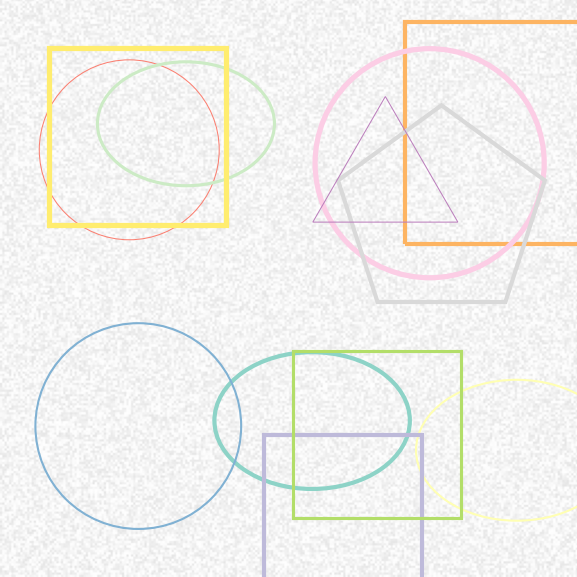[{"shape": "oval", "thickness": 2, "radius": 0.85, "center": [0.54, 0.271]}, {"shape": "oval", "thickness": 1, "radius": 0.87, "center": [0.895, 0.219]}, {"shape": "square", "thickness": 2, "radius": 0.68, "center": [0.594, 0.109]}, {"shape": "circle", "thickness": 0.5, "radius": 0.78, "center": [0.224, 0.74]}, {"shape": "circle", "thickness": 1, "radius": 0.89, "center": [0.239, 0.261]}, {"shape": "square", "thickness": 2, "radius": 0.96, "center": [0.894, 0.769]}, {"shape": "square", "thickness": 1.5, "radius": 0.73, "center": [0.652, 0.247]}, {"shape": "circle", "thickness": 2.5, "radius": 0.99, "center": [0.744, 0.717]}, {"shape": "pentagon", "thickness": 2, "radius": 0.94, "center": [0.764, 0.629]}, {"shape": "triangle", "thickness": 0.5, "radius": 0.73, "center": [0.667, 0.687]}, {"shape": "oval", "thickness": 1.5, "radius": 0.77, "center": [0.322, 0.785]}, {"shape": "square", "thickness": 2.5, "radius": 0.77, "center": [0.238, 0.762]}]